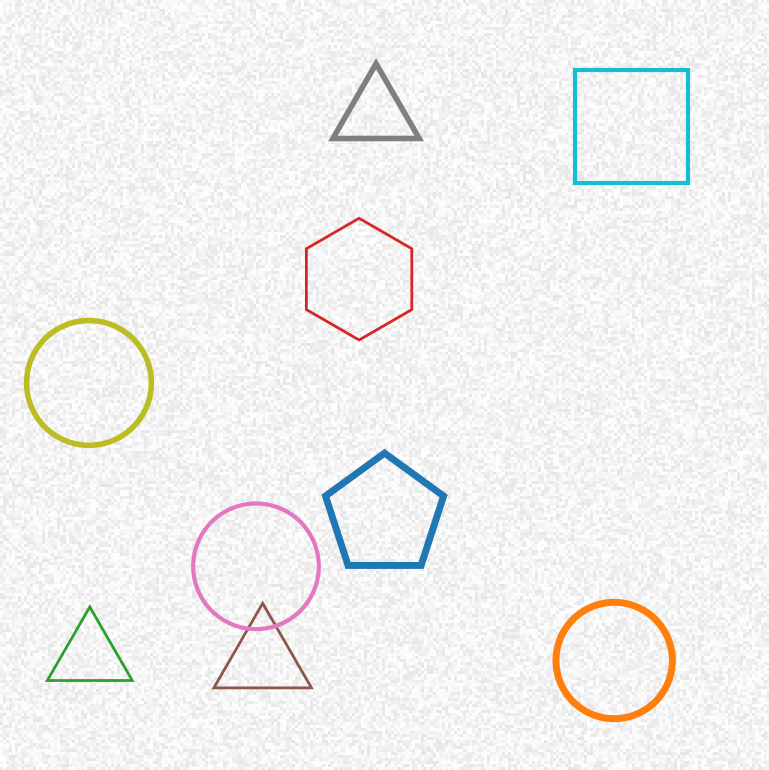[{"shape": "pentagon", "thickness": 2.5, "radius": 0.4, "center": [0.499, 0.331]}, {"shape": "circle", "thickness": 2.5, "radius": 0.38, "center": [0.798, 0.142]}, {"shape": "triangle", "thickness": 1, "radius": 0.32, "center": [0.117, 0.148]}, {"shape": "hexagon", "thickness": 1, "radius": 0.4, "center": [0.466, 0.637]}, {"shape": "triangle", "thickness": 1, "radius": 0.37, "center": [0.341, 0.143]}, {"shape": "circle", "thickness": 1.5, "radius": 0.41, "center": [0.332, 0.265]}, {"shape": "triangle", "thickness": 2, "radius": 0.32, "center": [0.488, 0.853]}, {"shape": "circle", "thickness": 2, "radius": 0.41, "center": [0.116, 0.503]}, {"shape": "square", "thickness": 1.5, "radius": 0.37, "center": [0.82, 0.836]}]